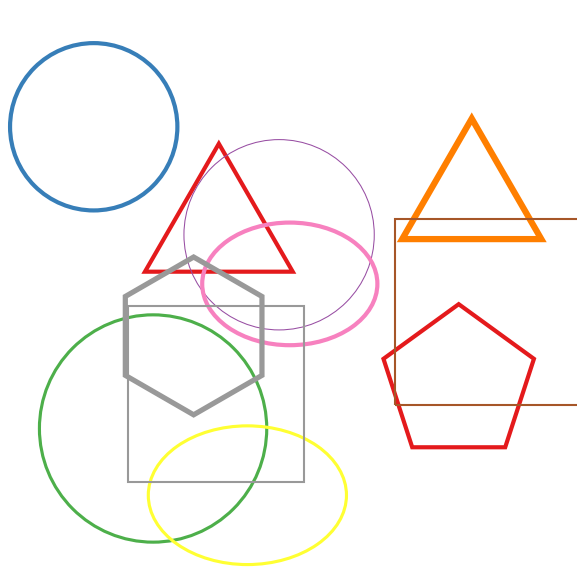[{"shape": "pentagon", "thickness": 2, "radius": 0.68, "center": [0.794, 0.335]}, {"shape": "triangle", "thickness": 2, "radius": 0.74, "center": [0.379, 0.603]}, {"shape": "circle", "thickness": 2, "radius": 0.72, "center": [0.162, 0.78]}, {"shape": "circle", "thickness": 1.5, "radius": 0.98, "center": [0.265, 0.257]}, {"shape": "circle", "thickness": 0.5, "radius": 0.82, "center": [0.483, 0.593]}, {"shape": "triangle", "thickness": 3, "radius": 0.7, "center": [0.817, 0.655]}, {"shape": "oval", "thickness": 1.5, "radius": 0.86, "center": [0.428, 0.142]}, {"shape": "square", "thickness": 1, "radius": 0.8, "center": [0.845, 0.459]}, {"shape": "oval", "thickness": 2, "radius": 0.76, "center": [0.502, 0.508]}, {"shape": "square", "thickness": 1, "radius": 0.76, "center": [0.374, 0.317]}, {"shape": "hexagon", "thickness": 2.5, "radius": 0.68, "center": [0.335, 0.417]}]